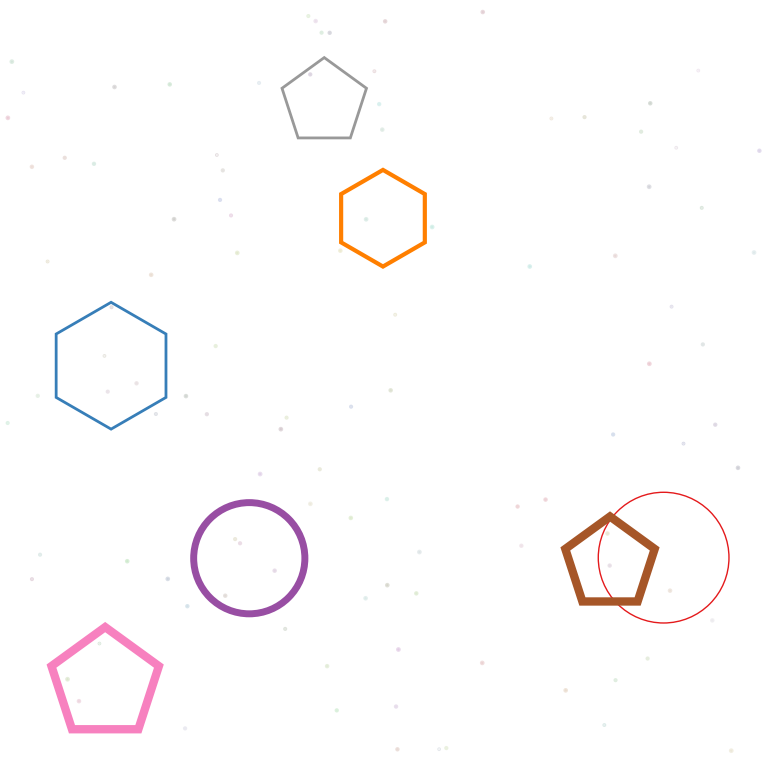[{"shape": "circle", "thickness": 0.5, "radius": 0.42, "center": [0.862, 0.276]}, {"shape": "hexagon", "thickness": 1, "radius": 0.41, "center": [0.144, 0.525]}, {"shape": "circle", "thickness": 2.5, "radius": 0.36, "center": [0.324, 0.275]}, {"shape": "hexagon", "thickness": 1.5, "radius": 0.31, "center": [0.497, 0.717]}, {"shape": "pentagon", "thickness": 3, "radius": 0.31, "center": [0.792, 0.268]}, {"shape": "pentagon", "thickness": 3, "radius": 0.37, "center": [0.137, 0.112]}, {"shape": "pentagon", "thickness": 1, "radius": 0.29, "center": [0.421, 0.868]}]